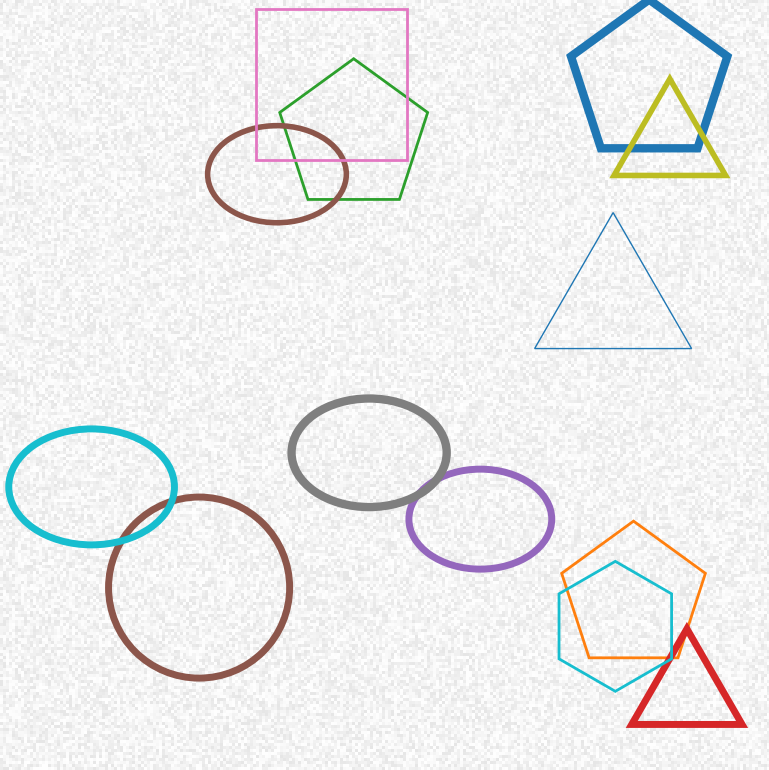[{"shape": "triangle", "thickness": 0.5, "radius": 0.59, "center": [0.796, 0.606]}, {"shape": "pentagon", "thickness": 3, "radius": 0.53, "center": [0.843, 0.894]}, {"shape": "pentagon", "thickness": 1, "radius": 0.49, "center": [0.823, 0.225]}, {"shape": "pentagon", "thickness": 1, "radius": 0.5, "center": [0.459, 0.823]}, {"shape": "triangle", "thickness": 2.5, "radius": 0.41, "center": [0.892, 0.101]}, {"shape": "oval", "thickness": 2.5, "radius": 0.46, "center": [0.624, 0.326]}, {"shape": "oval", "thickness": 2, "radius": 0.45, "center": [0.36, 0.774]}, {"shape": "circle", "thickness": 2.5, "radius": 0.59, "center": [0.259, 0.237]}, {"shape": "square", "thickness": 1, "radius": 0.49, "center": [0.431, 0.89]}, {"shape": "oval", "thickness": 3, "radius": 0.5, "center": [0.479, 0.412]}, {"shape": "triangle", "thickness": 2, "radius": 0.42, "center": [0.87, 0.814]}, {"shape": "hexagon", "thickness": 1, "radius": 0.42, "center": [0.799, 0.187]}, {"shape": "oval", "thickness": 2.5, "radius": 0.54, "center": [0.119, 0.368]}]